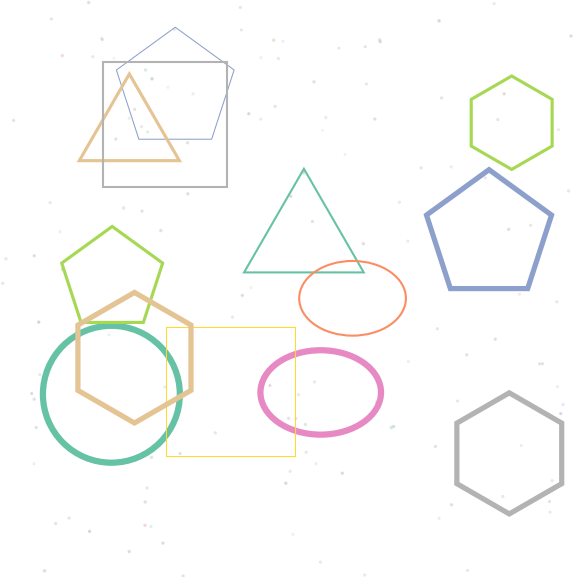[{"shape": "circle", "thickness": 3, "radius": 0.59, "center": [0.193, 0.316]}, {"shape": "triangle", "thickness": 1, "radius": 0.6, "center": [0.526, 0.587]}, {"shape": "oval", "thickness": 1, "radius": 0.46, "center": [0.61, 0.483]}, {"shape": "pentagon", "thickness": 0.5, "radius": 0.54, "center": [0.303, 0.845]}, {"shape": "pentagon", "thickness": 2.5, "radius": 0.57, "center": [0.847, 0.591]}, {"shape": "oval", "thickness": 3, "radius": 0.52, "center": [0.555, 0.32]}, {"shape": "pentagon", "thickness": 1.5, "radius": 0.46, "center": [0.194, 0.515]}, {"shape": "hexagon", "thickness": 1.5, "radius": 0.4, "center": [0.886, 0.787]}, {"shape": "square", "thickness": 0.5, "radius": 0.56, "center": [0.399, 0.321]}, {"shape": "triangle", "thickness": 1.5, "radius": 0.5, "center": [0.224, 0.771]}, {"shape": "hexagon", "thickness": 2.5, "radius": 0.57, "center": [0.233, 0.38]}, {"shape": "hexagon", "thickness": 2.5, "radius": 0.52, "center": [0.882, 0.214]}, {"shape": "square", "thickness": 1, "radius": 0.54, "center": [0.286, 0.783]}]